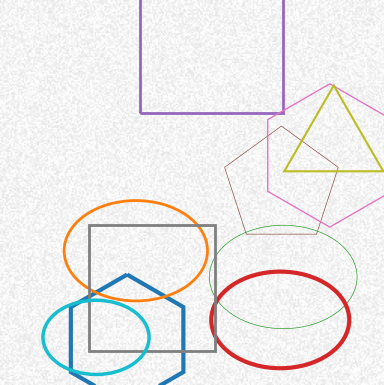[{"shape": "hexagon", "thickness": 3, "radius": 0.84, "center": [0.33, 0.118]}, {"shape": "oval", "thickness": 2, "radius": 0.93, "center": [0.353, 0.349]}, {"shape": "oval", "thickness": 0.5, "radius": 0.96, "center": [0.736, 0.281]}, {"shape": "oval", "thickness": 3, "radius": 0.9, "center": [0.728, 0.169]}, {"shape": "square", "thickness": 2, "radius": 0.93, "center": [0.55, 0.892]}, {"shape": "pentagon", "thickness": 0.5, "radius": 0.78, "center": [0.731, 0.517]}, {"shape": "hexagon", "thickness": 1, "radius": 0.93, "center": [0.857, 0.596]}, {"shape": "square", "thickness": 2, "radius": 0.82, "center": [0.395, 0.251]}, {"shape": "triangle", "thickness": 1.5, "radius": 0.74, "center": [0.867, 0.629]}, {"shape": "oval", "thickness": 2.5, "radius": 0.69, "center": [0.249, 0.124]}]